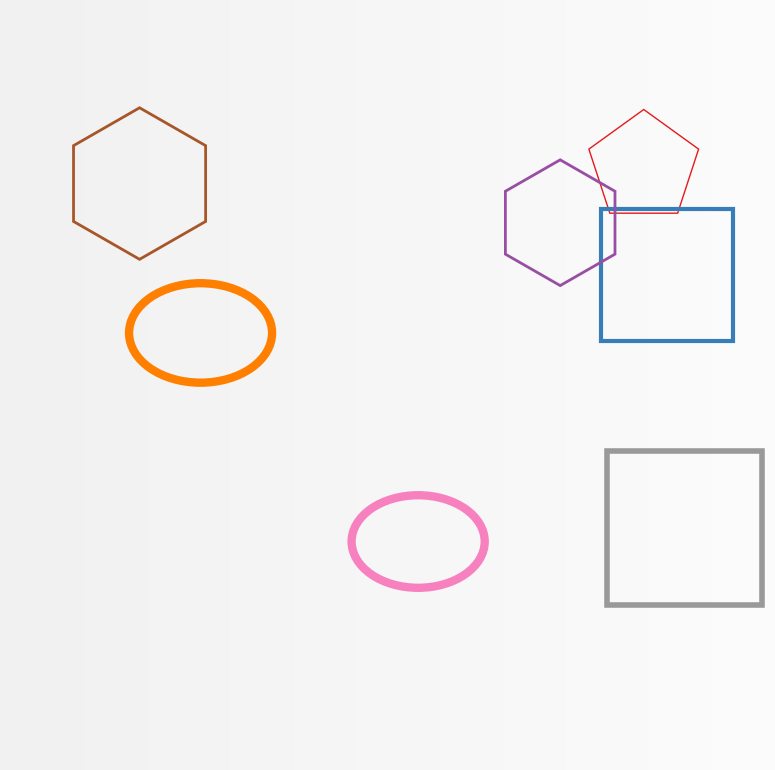[{"shape": "pentagon", "thickness": 0.5, "radius": 0.37, "center": [0.831, 0.783]}, {"shape": "square", "thickness": 1.5, "radius": 0.43, "center": [0.86, 0.643]}, {"shape": "hexagon", "thickness": 1, "radius": 0.41, "center": [0.723, 0.711]}, {"shape": "oval", "thickness": 3, "radius": 0.46, "center": [0.259, 0.568]}, {"shape": "hexagon", "thickness": 1, "radius": 0.49, "center": [0.18, 0.762]}, {"shape": "oval", "thickness": 3, "radius": 0.43, "center": [0.54, 0.297]}, {"shape": "square", "thickness": 2, "radius": 0.5, "center": [0.884, 0.314]}]